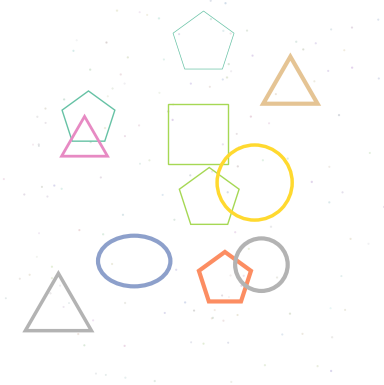[{"shape": "pentagon", "thickness": 0.5, "radius": 0.42, "center": [0.529, 0.888]}, {"shape": "pentagon", "thickness": 1, "radius": 0.36, "center": [0.23, 0.692]}, {"shape": "pentagon", "thickness": 3, "radius": 0.36, "center": [0.584, 0.275]}, {"shape": "oval", "thickness": 3, "radius": 0.47, "center": [0.349, 0.322]}, {"shape": "triangle", "thickness": 2, "radius": 0.34, "center": [0.22, 0.629]}, {"shape": "square", "thickness": 1, "radius": 0.39, "center": [0.514, 0.652]}, {"shape": "pentagon", "thickness": 1, "radius": 0.41, "center": [0.543, 0.483]}, {"shape": "circle", "thickness": 2.5, "radius": 0.49, "center": [0.661, 0.526]}, {"shape": "triangle", "thickness": 3, "radius": 0.41, "center": [0.754, 0.771]}, {"shape": "circle", "thickness": 3, "radius": 0.34, "center": [0.679, 0.313]}, {"shape": "triangle", "thickness": 2.5, "radius": 0.5, "center": [0.152, 0.191]}]